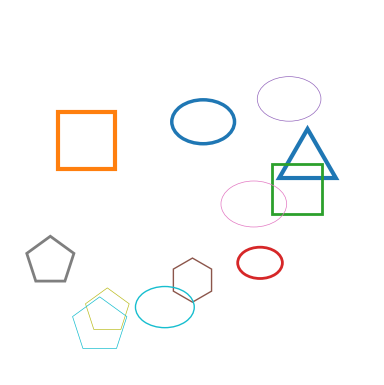[{"shape": "oval", "thickness": 2.5, "radius": 0.41, "center": [0.528, 0.684]}, {"shape": "triangle", "thickness": 3, "radius": 0.42, "center": [0.799, 0.58]}, {"shape": "square", "thickness": 3, "radius": 0.37, "center": [0.224, 0.636]}, {"shape": "square", "thickness": 2, "radius": 0.32, "center": [0.772, 0.509]}, {"shape": "oval", "thickness": 2, "radius": 0.29, "center": [0.675, 0.317]}, {"shape": "oval", "thickness": 0.5, "radius": 0.41, "center": [0.751, 0.743]}, {"shape": "hexagon", "thickness": 1, "radius": 0.29, "center": [0.5, 0.272]}, {"shape": "oval", "thickness": 0.5, "radius": 0.43, "center": [0.659, 0.47]}, {"shape": "pentagon", "thickness": 2, "radius": 0.32, "center": [0.131, 0.322]}, {"shape": "pentagon", "thickness": 0.5, "radius": 0.3, "center": [0.279, 0.193]}, {"shape": "oval", "thickness": 1, "radius": 0.38, "center": [0.428, 0.202]}, {"shape": "pentagon", "thickness": 0.5, "radius": 0.37, "center": [0.259, 0.155]}]